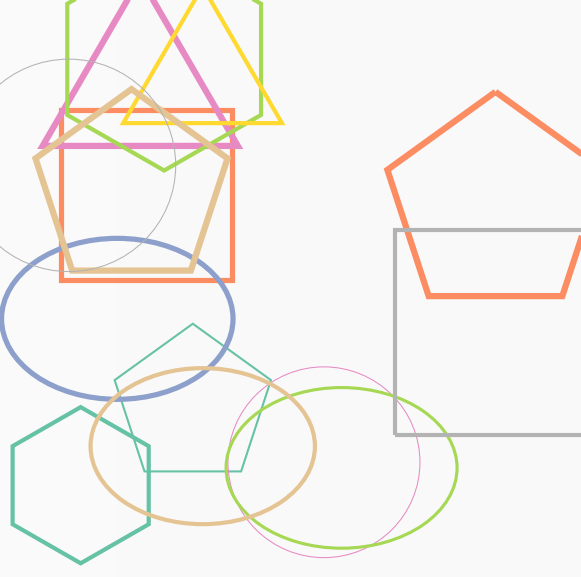[{"shape": "hexagon", "thickness": 2, "radius": 0.68, "center": [0.139, 0.159]}, {"shape": "pentagon", "thickness": 1, "radius": 0.71, "center": [0.332, 0.297]}, {"shape": "square", "thickness": 2.5, "radius": 0.74, "center": [0.252, 0.661]}, {"shape": "pentagon", "thickness": 3, "radius": 0.98, "center": [0.852, 0.645]}, {"shape": "oval", "thickness": 2.5, "radius": 1.0, "center": [0.202, 0.447]}, {"shape": "triangle", "thickness": 3, "radius": 0.97, "center": [0.241, 0.843]}, {"shape": "circle", "thickness": 0.5, "radius": 0.83, "center": [0.557, 0.199]}, {"shape": "oval", "thickness": 1.5, "radius": 0.99, "center": [0.588, 0.189]}, {"shape": "hexagon", "thickness": 2, "radius": 0.96, "center": [0.282, 0.896]}, {"shape": "triangle", "thickness": 2, "radius": 0.79, "center": [0.349, 0.865]}, {"shape": "pentagon", "thickness": 3, "radius": 0.87, "center": [0.226, 0.671]}, {"shape": "oval", "thickness": 2, "radius": 0.97, "center": [0.349, 0.227]}, {"shape": "square", "thickness": 2, "radius": 0.89, "center": [0.858, 0.423]}, {"shape": "circle", "thickness": 0.5, "radius": 0.92, "center": [0.118, 0.713]}]